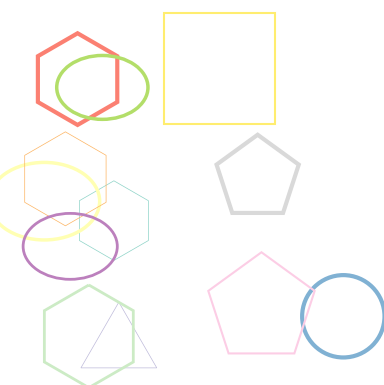[{"shape": "hexagon", "thickness": 0.5, "radius": 0.52, "center": [0.296, 0.427]}, {"shape": "oval", "thickness": 2.5, "radius": 0.72, "center": [0.115, 0.477]}, {"shape": "triangle", "thickness": 0.5, "radius": 0.57, "center": [0.309, 0.101]}, {"shape": "hexagon", "thickness": 3, "radius": 0.6, "center": [0.202, 0.795]}, {"shape": "circle", "thickness": 3, "radius": 0.53, "center": [0.892, 0.178]}, {"shape": "hexagon", "thickness": 0.5, "radius": 0.61, "center": [0.17, 0.536]}, {"shape": "oval", "thickness": 2.5, "radius": 0.59, "center": [0.266, 0.773]}, {"shape": "pentagon", "thickness": 1.5, "radius": 0.73, "center": [0.679, 0.199]}, {"shape": "pentagon", "thickness": 3, "radius": 0.56, "center": [0.669, 0.538]}, {"shape": "oval", "thickness": 2, "radius": 0.61, "center": [0.182, 0.36]}, {"shape": "hexagon", "thickness": 2, "radius": 0.67, "center": [0.231, 0.126]}, {"shape": "square", "thickness": 1.5, "radius": 0.72, "center": [0.571, 0.822]}]